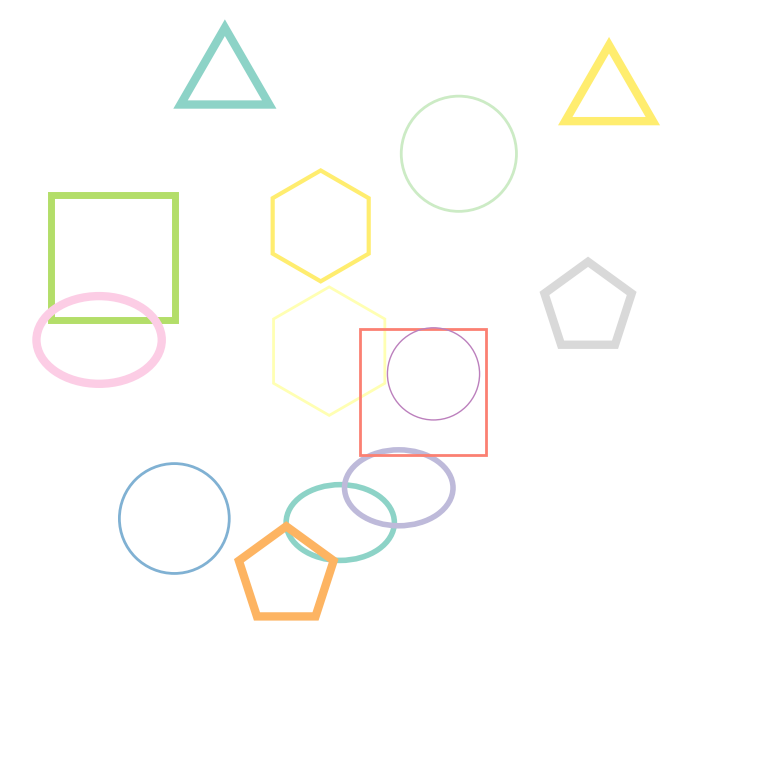[{"shape": "triangle", "thickness": 3, "radius": 0.33, "center": [0.292, 0.898]}, {"shape": "oval", "thickness": 2, "radius": 0.35, "center": [0.442, 0.321]}, {"shape": "hexagon", "thickness": 1, "radius": 0.42, "center": [0.428, 0.544]}, {"shape": "oval", "thickness": 2, "radius": 0.35, "center": [0.518, 0.366]}, {"shape": "square", "thickness": 1, "radius": 0.41, "center": [0.549, 0.491]}, {"shape": "circle", "thickness": 1, "radius": 0.36, "center": [0.226, 0.327]}, {"shape": "pentagon", "thickness": 3, "radius": 0.32, "center": [0.372, 0.252]}, {"shape": "square", "thickness": 2.5, "radius": 0.41, "center": [0.147, 0.665]}, {"shape": "oval", "thickness": 3, "radius": 0.41, "center": [0.129, 0.558]}, {"shape": "pentagon", "thickness": 3, "radius": 0.3, "center": [0.764, 0.6]}, {"shape": "circle", "thickness": 0.5, "radius": 0.3, "center": [0.563, 0.514]}, {"shape": "circle", "thickness": 1, "radius": 0.37, "center": [0.596, 0.8]}, {"shape": "hexagon", "thickness": 1.5, "radius": 0.36, "center": [0.416, 0.707]}, {"shape": "triangle", "thickness": 3, "radius": 0.33, "center": [0.791, 0.876]}]